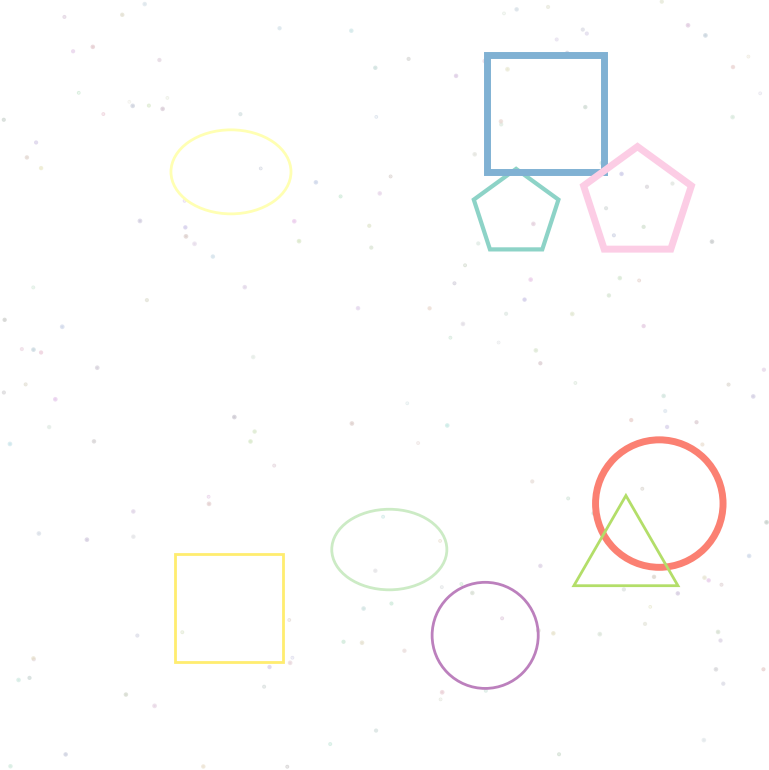[{"shape": "pentagon", "thickness": 1.5, "radius": 0.29, "center": [0.67, 0.723]}, {"shape": "oval", "thickness": 1, "radius": 0.39, "center": [0.3, 0.777]}, {"shape": "circle", "thickness": 2.5, "radius": 0.41, "center": [0.856, 0.346]}, {"shape": "square", "thickness": 2.5, "radius": 0.38, "center": [0.708, 0.853]}, {"shape": "triangle", "thickness": 1, "radius": 0.39, "center": [0.813, 0.278]}, {"shape": "pentagon", "thickness": 2.5, "radius": 0.37, "center": [0.828, 0.736]}, {"shape": "circle", "thickness": 1, "radius": 0.34, "center": [0.63, 0.175]}, {"shape": "oval", "thickness": 1, "radius": 0.37, "center": [0.506, 0.286]}, {"shape": "square", "thickness": 1, "radius": 0.35, "center": [0.297, 0.21]}]